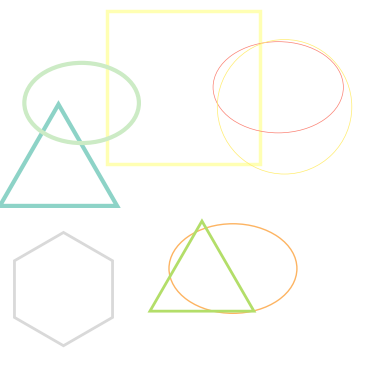[{"shape": "triangle", "thickness": 3, "radius": 0.88, "center": [0.152, 0.553]}, {"shape": "square", "thickness": 2.5, "radius": 1.0, "center": [0.477, 0.773]}, {"shape": "oval", "thickness": 0.5, "radius": 0.85, "center": [0.723, 0.773]}, {"shape": "oval", "thickness": 1, "radius": 0.83, "center": [0.605, 0.303]}, {"shape": "triangle", "thickness": 2, "radius": 0.78, "center": [0.525, 0.27]}, {"shape": "hexagon", "thickness": 2, "radius": 0.74, "center": [0.165, 0.249]}, {"shape": "oval", "thickness": 3, "radius": 0.74, "center": [0.212, 0.733]}, {"shape": "circle", "thickness": 0.5, "radius": 0.87, "center": [0.739, 0.723]}]